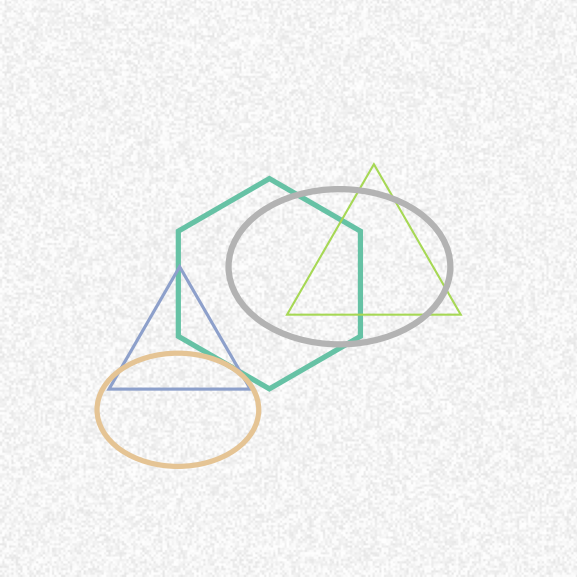[{"shape": "hexagon", "thickness": 2.5, "radius": 0.91, "center": [0.466, 0.508]}, {"shape": "triangle", "thickness": 1.5, "radius": 0.71, "center": [0.311, 0.396]}, {"shape": "triangle", "thickness": 1, "radius": 0.87, "center": [0.647, 0.541]}, {"shape": "oval", "thickness": 2.5, "radius": 0.7, "center": [0.308, 0.29]}, {"shape": "oval", "thickness": 3, "radius": 0.96, "center": [0.588, 0.537]}]